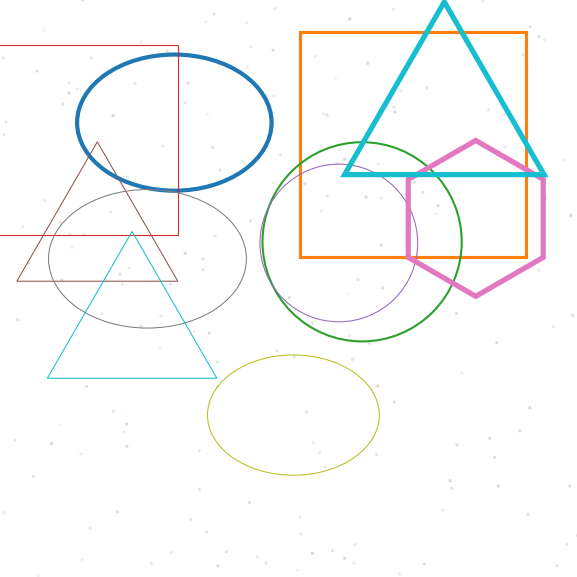[{"shape": "oval", "thickness": 2, "radius": 0.84, "center": [0.302, 0.787]}, {"shape": "square", "thickness": 1.5, "radius": 0.98, "center": [0.715, 0.749]}, {"shape": "circle", "thickness": 1, "radius": 0.86, "center": [0.627, 0.58]}, {"shape": "square", "thickness": 0.5, "radius": 0.82, "center": [0.143, 0.757]}, {"shape": "circle", "thickness": 0.5, "radius": 0.68, "center": [0.587, 0.578]}, {"shape": "triangle", "thickness": 0.5, "radius": 0.8, "center": [0.169, 0.593]}, {"shape": "hexagon", "thickness": 2.5, "radius": 0.67, "center": [0.824, 0.621]}, {"shape": "oval", "thickness": 0.5, "radius": 0.86, "center": [0.255, 0.551]}, {"shape": "oval", "thickness": 0.5, "radius": 0.74, "center": [0.508, 0.28]}, {"shape": "triangle", "thickness": 0.5, "radius": 0.85, "center": [0.229, 0.429]}, {"shape": "triangle", "thickness": 2.5, "radius": 1.0, "center": [0.769, 0.796]}]